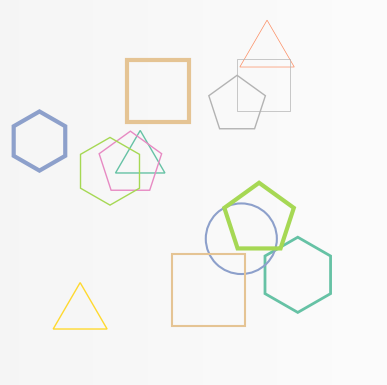[{"shape": "triangle", "thickness": 1, "radius": 0.37, "center": [0.362, 0.588]}, {"shape": "hexagon", "thickness": 2, "radius": 0.49, "center": [0.768, 0.286]}, {"shape": "triangle", "thickness": 0.5, "radius": 0.41, "center": [0.689, 0.867]}, {"shape": "circle", "thickness": 1.5, "radius": 0.46, "center": [0.623, 0.38]}, {"shape": "hexagon", "thickness": 3, "radius": 0.38, "center": [0.102, 0.634]}, {"shape": "pentagon", "thickness": 1, "radius": 0.42, "center": [0.336, 0.574]}, {"shape": "pentagon", "thickness": 3, "radius": 0.47, "center": [0.669, 0.431]}, {"shape": "hexagon", "thickness": 1, "radius": 0.44, "center": [0.284, 0.555]}, {"shape": "triangle", "thickness": 1, "radius": 0.4, "center": [0.207, 0.186]}, {"shape": "square", "thickness": 1.5, "radius": 0.47, "center": [0.539, 0.247]}, {"shape": "square", "thickness": 3, "radius": 0.4, "center": [0.407, 0.764]}, {"shape": "square", "thickness": 0.5, "radius": 0.34, "center": [0.68, 0.779]}, {"shape": "pentagon", "thickness": 1, "radius": 0.38, "center": [0.612, 0.728]}]